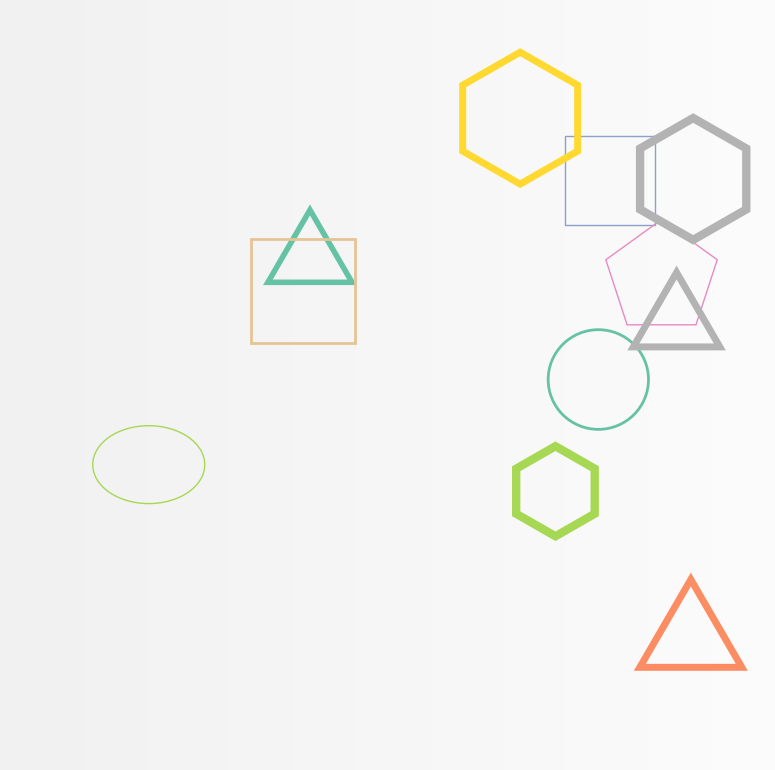[{"shape": "triangle", "thickness": 2, "radius": 0.31, "center": [0.4, 0.665]}, {"shape": "circle", "thickness": 1, "radius": 0.32, "center": [0.772, 0.507]}, {"shape": "triangle", "thickness": 2.5, "radius": 0.38, "center": [0.891, 0.171]}, {"shape": "square", "thickness": 0.5, "radius": 0.29, "center": [0.787, 0.766]}, {"shape": "pentagon", "thickness": 0.5, "radius": 0.38, "center": [0.854, 0.639]}, {"shape": "hexagon", "thickness": 3, "radius": 0.29, "center": [0.717, 0.362]}, {"shape": "oval", "thickness": 0.5, "radius": 0.36, "center": [0.192, 0.397]}, {"shape": "hexagon", "thickness": 2.5, "radius": 0.43, "center": [0.671, 0.847]}, {"shape": "square", "thickness": 1, "radius": 0.34, "center": [0.391, 0.622]}, {"shape": "triangle", "thickness": 2.5, "radius": 0.32, "center": [0.873, 0.582]}, {"shape": "hexagon", "thickness": 3, "radius": 0.4, "center": [0.894, 0.768]}]